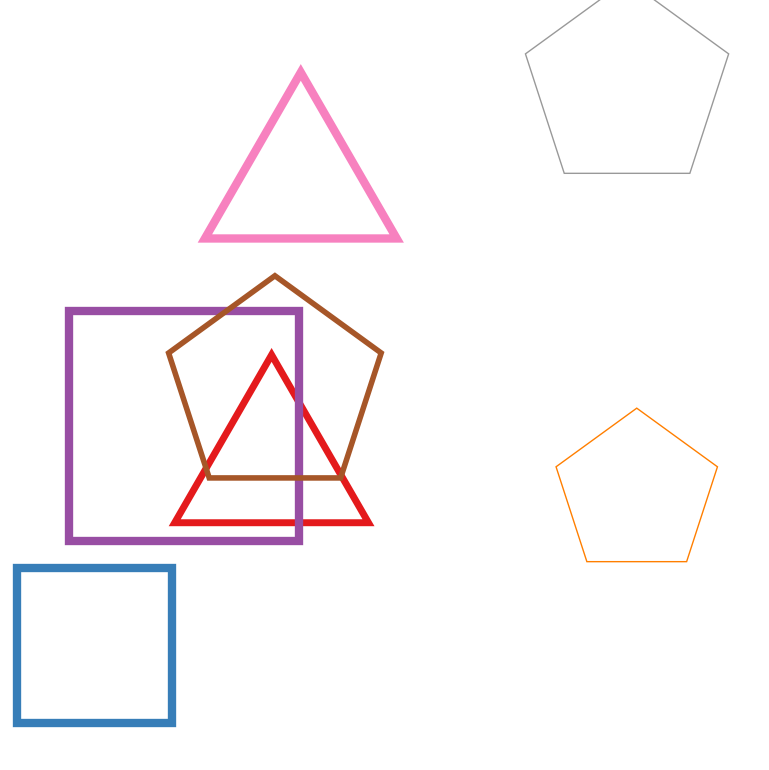[{"shape": "triangle", "thickness": 2.5, "radius": 0.73, "center": [0.353, 0.394]}, {"shape": "square", "thickness": 3, "radius": 0.5, "center": [0.123, 0.162]}, {"shape": "square", "thickness": 3, "radius": 0.75, "center": [0.239, 0.447]}, {"shape": "pentagon", "thickness": 0.5, "radius": 0.55, "center": [0.827, 0.36]}, {"shape": "pentagon", "thickness": 2, "radius": 0.73, "center": [0.357, 0.497]}, {"shape": "triangle", "thickness": 3, "radius": 0.72, "center": [0.391, 0.762]}, {"shape": "pentagon", "thickness": 0.5, "radius": 0.69, "center": [0.814, 0.887]}]